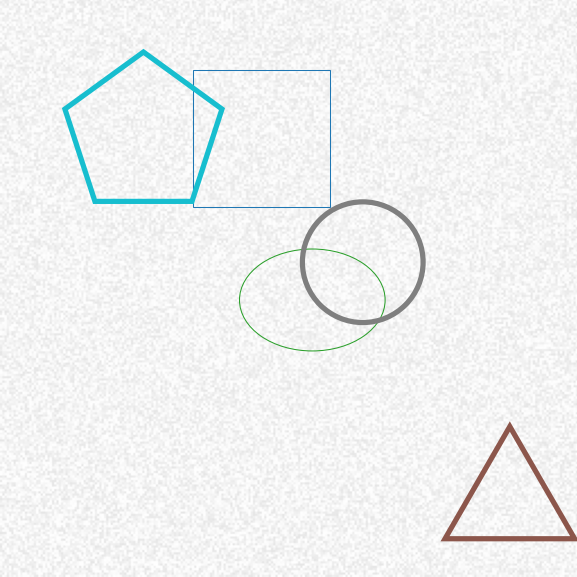[{"shape": "square", "thickness": 0.5, "radius": 0.59, "center": [0.452, 0.76]}, {"shape": "oval", "thickness": 0.5, "radius": 0.63, "center": [0.541, 0.48]}, {"shape": "triangle", "thickness": 2.5, "radius": 0.65, "center": [0.883, 0.131]}, {"shape": "circle", "thickness": 2.5, "radius": 0.52, "center": [0.628, 0.545]}, {"shape": "pentagon", "thickness": 2.5, "radius": 0.71, "center": [0.248, 0.766]}]